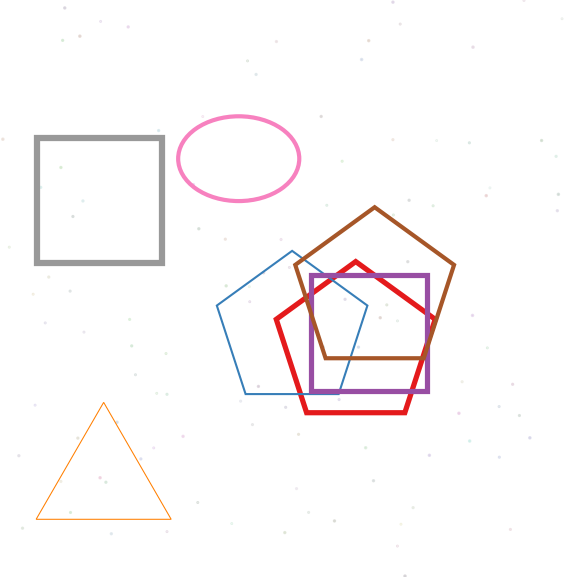[{"shape": "pentagon", "thickness": 2.5, "radius": 0.72, "center": [0.616, 0.402]}, {"shape": "pentagon", "thickness": 1, "radius": 0.69, "center": [0.506, 0.428]}, {"shape": "square", "thickness": 2.5, "radius": 0.5, "center": [0.638, 0.423]}, {"shape": "triangle", "thickness": 0.5, "radius": 0.67, "center": [0.179, 0.167]}, {"shape": "pentagon", "thickness": 2, "radius": 0.72, "center": [0.649, 0.496]}, {"shape": "oval", "thickness": 2, "radius": 0.52, "center": [0.413, 0.724]}, {"shape": "square", "thickness": 3, "radius": 0.54, "center": [0.172, 0.651]}]